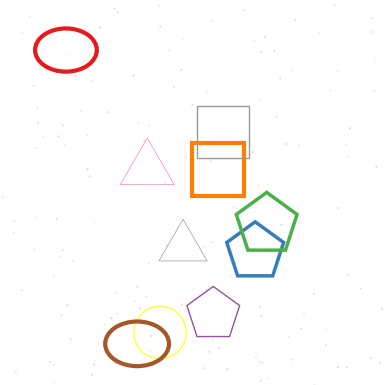[{"shape": "oval", "thickness": 3, "radius": 0.4, "center": [0.171, 0.87]}, {"shape": "pentagon", "thickness": 2.5, "radius": 0.39, "center": [0.663, 0.346]}, {"shape": "pentagon", "thickness": 2.5, "radius": 0.41, "center": [0.693, 0.417]}, {"shape": "pentagon", "thickness": 1, "radius": 0.36, "center": [0.554, 0.184]}, {"shape": "square", "thickness": 3, "radius": 0.34, "center": [0.566, 0.56]}, {"shape": "circle", "thickness": 1, "radius": 0.34, "center": [0.416, 0.136]}, {"shape": "oval", "thickness": 3, "radius": 0.41, "center": [0.356, 0.107]}, {"shape": "triangle", "thickness": 0.5, "radius": 0.4, "center": [0.383, 0.561]}, {"shape": "triangle", "thickness": 0.5, "radius": 0.36, "center": [0.476, 0.358]}, {"shape": "square", "thickness": 1, "radius": 0.34, "center": [0.58, 0.657]}]